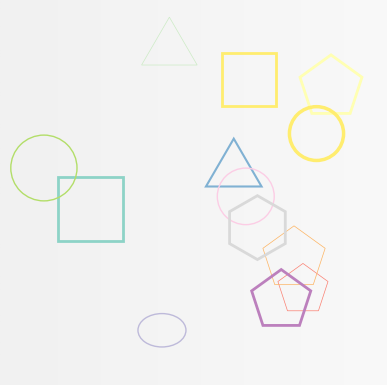[{"shape": "square", "thickness": 2, "radius": 0.42, "center": [0.234, 0.457]}, {"shape": "pentagon", "thickness": 2, "radius": 0.42, "center": [0.854, 0.773]}, {"shape": "oval", "thickness": 1, "radius": 0.31, "center": [0.418, 0.142]}, {"shape": "pentagon", "thickness": 0.5, "radius": 0.34, "center": [0.782, 0.248]}, {"shape": "triangle", "thickness": 1.5, "radius": 0.41, "center": [0.603, 0.557]}, {"shape": "pentagon", "thickness": 0.5, "radius": 0.42, "center": [0.759, 0.329]}, {"shape": "circle", "thickness": 1, "radius": 0.43, "center": [0.113, 0.564]}, {"shape": "circle", "thickness": 1, "radius": 0.37, "center": [0.634, 0.49]}, {"shape": "hexagon", "thickness": 2, "radius": 0.41, "center": [0.664, 0.409]}, {"shape": "pentagon", "thickness": 2, "radius": 0.4, "center": [0.726, 0.22]}, {"shape": "triangle", "thickness": 0.5, "radius": 0.41, "center": [0.437, 0.873]}, {"shape": "circle", "thickness": 2.5, "radius": 0.35, "center": [0.817, 0.653]}, {"shape": "square", "thickness": 2, "radius": 0.34, "center": [0.643, 0.794]}]